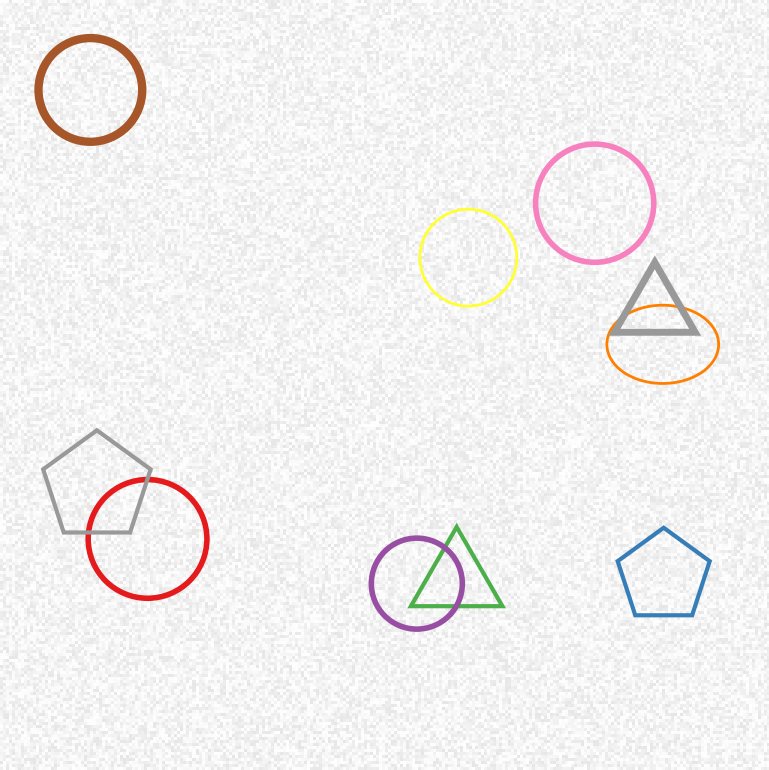[{"shape": "circle", "thickness": 2, "radius": 0.39, "center": [0.192, 0.3]}, {"shape": "pentagon", "thickness": 1.5, "radius": 0.31, "center": [0.862, 0.252]}, {"shape": "triangle", "thickness": 1.5, "radius": 0.34, "center": [0.593, 0.247]}, {"shape": "circle", "thickness": 2, "radius": 0.3, "center": [0.541, 0.242]}, {"shape": "oval", "thickness": 1, "radius": 0.36, "center": [0.861, 0.553]}, {"shape": "circle", "thickness": 1, "radius": 0.31, "center": [0.608, 0.665]}, {"shape": "circle", "thickness": 3, "radius": 0.34, "center": [0.117, 0.883]}, {"shape": "circle", "thickness": 2, "radius": 0.38, "center": [0.772, 0.736]}, {"shape": "pentagon", "thickness": 1.5, "radius": 0.37, "center": [0.126, 0.368]}, {"shape": "triangle", "thickness": 2.5, "radius": 0.3, "center": [0.85, 0.599]}]